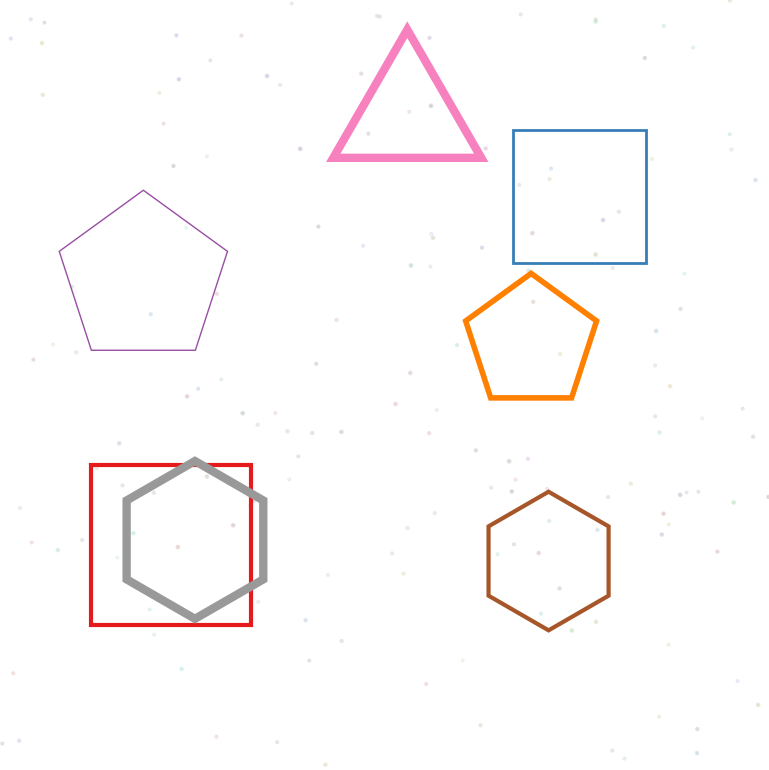[{"shape": "square", "thickness": 1.5, "radius": 0.52, "center": [0.222, 0.292]}, {"shape": "square", "thickness": 1, "radius": 0.43, "center": [0.752, 0.745]}, {"shape": "pentagon", "thickness": 0.5, "radius": 0.57, "center": [0.186, 0.638]}, {"shape": "pentagon", "thickness": 2, "radius": 0.45, "center": [0.69, 0.556]}, {"shape": "hexagon", "thickness": 1.5, "radius": 0.45, "center": [0.712, 0.271]}, {"shape": "triangle", "thickness": 3, "radius": 0.55, "center": [0.529, 0.851]}, {"shape": "hexagon", "thickness": 3, "radius": 0.51, "center": [0.253, 0.299]}]